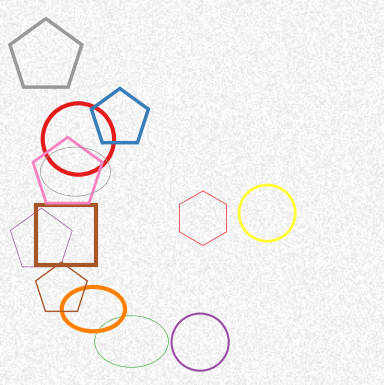[{"shape": "circle", "thickness": 3, "radius": 0.46, "center": [0.204, 0.639]}, {"shape": "hexagon", "thickness": 0.5, "radius": 0.35, "center": [0.527, 0.433]}, {"shape": "pentagon", "thickness": 2.5, "radius": 0.39, "center": [0.311, 0.692]}, {"shape": "oval", "thickness": 0.5, "radius": 0.48, "center": [0.342, 0.113]}, {"shape": "circle", "thickness": 1.5, "radius": 0.37, "center": [0.52, 0.111]}, {"shape": "pentagon", "thickness": 0.5, "radius": 0.42, "center": [0.107, 0.375]}, {"shape": "oval", "thickness": 3, "radius": 0.41, "center": [0.243, 0.197]}, {"shape": "circle", "thickness": 2, "radius": 0.37, "center": [0.694, 0.446]}, {"shape": "pentagon", "thickness": 1, "radius": 0.35, "center": [0.16, 0.248]}, {"shape": "square", "thickness": 3, "radius": 0.39, "center": [0.172, 0.389]}, {"shape": "pentagon", "thickness": 2, "radius": 0.47, "center": [0.176, 0.549]}, {"shape": "oval", "thickness": 0.5, "radius": 0.46, "center": [0.196, 0.554]}, {"shape": "pentagon", "thickness": 2.5, "radius": 0.49, "center": [0.119, 0.853]}]